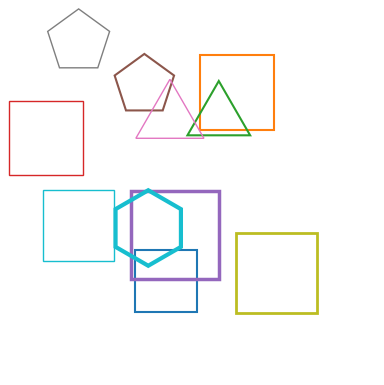[{"shape": "square", "thickness": 1.5, "radius": 0.4, "center": [0.432, 0.27]}, {"shape": "square", "thickness": 1.5, "radius": 0.48, "center": [0.616, 0.76]}, {"shape": "triangle", "thickness": 1.5, "radius": 0.47, "center": [0.568, 0.696]}, {"shape": "square", "thickness": 1, "radius": 0.48, "center": [0.12, 0.642]}, {"shape": "square", "thickness": 2.5, "radius": 0.57, "center": [0.455, 0.39]}, {"shape": "pentagon", "thickness": 1.5, "radius": 0.41, "center": [0.375, 0.779]}, {"shape": "triangle", "thickness": 1, "radius": 0.51, "center": [0.441, 0.692]}, {"shape": "pentagon", "thickness": 1, "radius": 0.42, "center": [0.204, 0.892]}, {"shape": "square", "thickness": 2, "radius": 0.52, "center": [0.719, 0.291]}, {"shape": "hexagon", "thickness": 3, "radius": 0.49, "center": [0.385, 0.408]}, {"shape": "square", "thickness": 1, "radius": 0.46, "center": [0.204, 0.414]}]